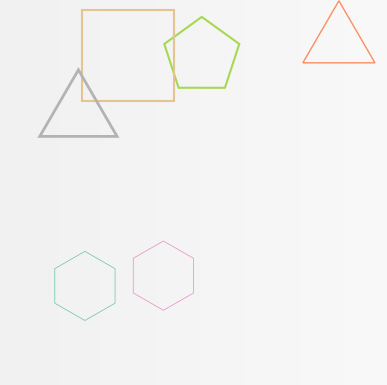[{"shape": "hexagon", "thickness": 0.5, "radius": 0.45, "center": [0.219, 0.257]}, {"shape": "triangle", "thickness": 1, "radius": 0.54, "center": [0.875, 0.891]}, {"shape": "hexagon", "thickness": 0.5, "radius": 0.45, "center": [0.422, 0.284]}, {"shape": "pentagon", "thickness": 1.5, "radius": 0.51, "center": [0.521, 0.854]}, {"shape": "square", "thickness": 1.5, "radius": 0.59, "center": [0.331, 0.857]}, {"shape": "triangle", "thickness": 2, "radius": 0.58, "center": [0.202, 0.703]}]